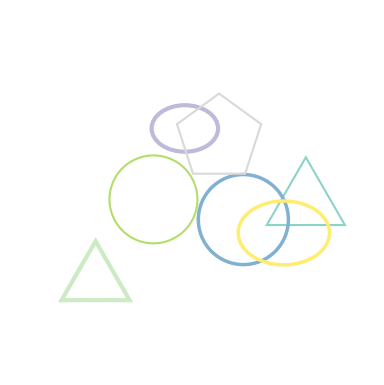[{"shape": "triangle", "thickness": 1.5, "radius": 0.59, "center": [0.794, 0.474]}, {"shape": "oval", "thickness": 3, "radius": 0.43, "center": [0.48, 0.666]}, {"shape": "circle", "thickness": 2.5, "radius": 0.58, "center": [0.632, 0.43]}, {"shape": "circle", "thickness": 1.5, "radius": 0.57, "center": [0.399, 0.482]}, {"shape": "pentagon", "thickness": 1.5, "radius": 0.58, "center": [0.569, 0.642]}, {"shape": "triangle", "thickness": 3, "radius": 0.51, "center": [0.248, 0.271]}, {"shape": "oval", "thickness": 2.5, "radius": 0.59, "center": [0.737, 0.395]}]